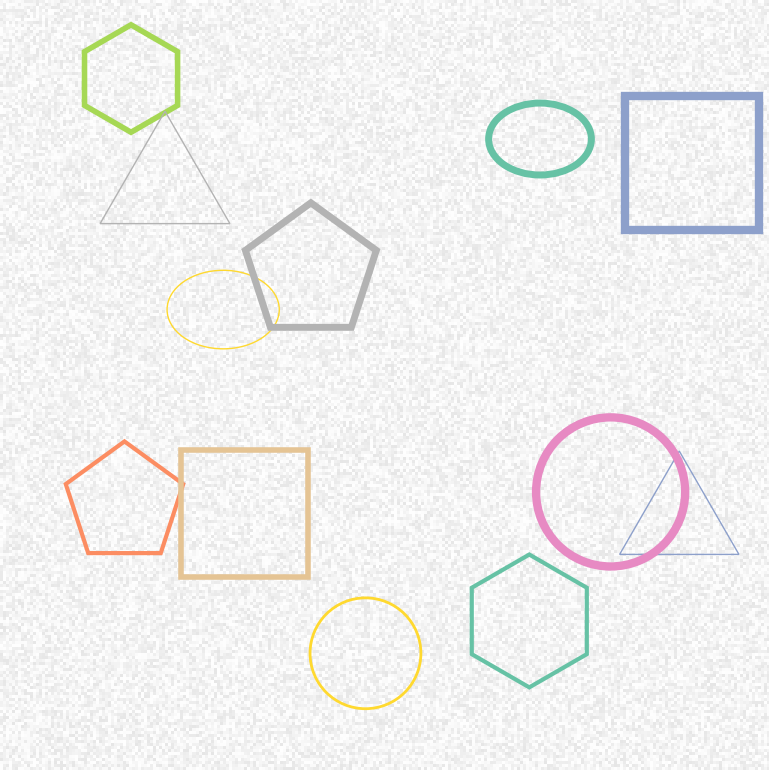[{"shape": "oval", "thickness": 2.5, "radius": 0.33, "center": [0.701, 0.819]}, {"shape": "hexagon", "thickness": 1.5, "radius": 0.43, "center": [0.687, 0.194]}, {"shape": "pentagon", "thickness": 1.5, "radius": 0.4, "center": [0.162, 0.347]}, {"shape": "square", "thickness": 3, "radius": 0.44, "center": [0.899, 0.788]}, {"shape": "triangle", "thickness": 0.5, "radius": 0.45, "center": [0.882, 0.325]}, {"shape": "circle", "thickness": 3, "radius": 0.48, "center": [0.793, 0.361]}, {"shape": "hexagon", "thickness": 2, "radius": 0.35, "center": [0.17, 0.898]}, {"shape": "circle", "thickness": 1, "radius": 0.36, "center": [0.475, 0.152]}, {"shape": "oval", "thickness": 0.5, "radius": 0.36, "center": [0.29, 0.598]}, {"shape": "square", "thickness": 2, "radius": 0.41, "center": [0.318, 0.333]}, {"shape": "triangle", "thickness": 0.5, "radius": 0.49, "center": [0.214, 0.758]}, {"shape": "pentagon", "thickness": 2.5, "radius": 0.45, "center": [0.404, 0.647]}]